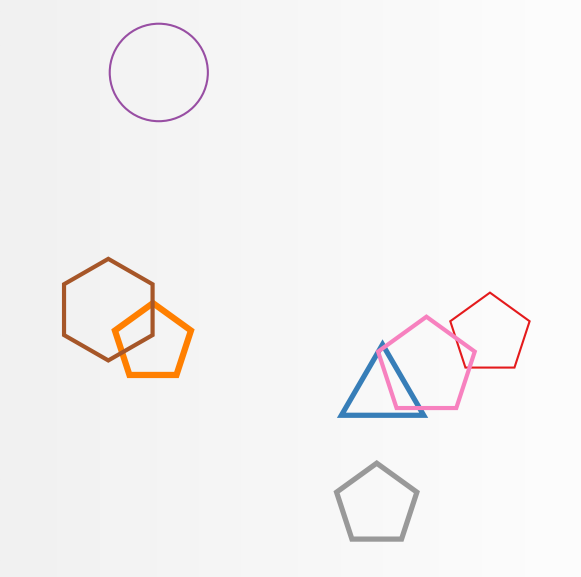[{"shape": "pentagon", "thickness": 1, "radius": 0.36, "center": [0.843, 0.421]}, {"shape": "triangle", "thickness": 2.5, "radius": 0.41, "center": [0.658, 0.321]}, {"shape": "circle", "thickness": 1, "radius": 0.42, "center": [0.273, 0.874]}, {"shape": "pentagon", "thickness": 3, "radius": 0.34, "center": [0.263, 0.405]}, {"shape": "hexagon", "thickness": 2, "radius": 0.44, "center": [0.186, 0.463]}, {"shape": "pentagon", "thickness": 2, "radius": 0.44, "center": [0.734, 0.363]}, {"shape": "pentagon", "thickness": 2.5, "radius": 0.36, "center": [0.648, 0.124]}]